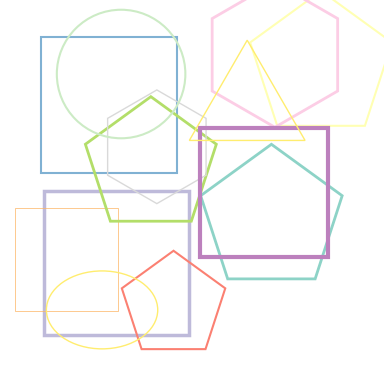[{"shape": "pentagon", "thickness": 2, "radius": 0.97, "center": [0.705, 0.432]}, {"shape": "pentagon", "thickness": 1.5, "radius": 0.97, "center": [0.834, 0.83]}, {"shape": "square", "thickness": 2.5, "radius": 0.94, "center": [0.303, 0.317]}, {"shape": "pentagon", "thickness": 1.5, "radius": 0.71, "center": [0.451, 0.207]}, {"shape": "square", "thickness": 1.5, "radius": 0.88, "center": [0.283, 0.727]}, {"shape": "square", "thickness": 0.5, "radius": 0.67, "center": [0.174, 0.325]}, {"shape": "pentagon", "thickness": 2, "radius": 0.89, "center": [0.392, 0.57]}, {"shape": "hexagon", "thickness": 2, "radius": 0.94, "center": [0.714, 0.858]}, {"shape": "hexagon", "thickness": 1, "radius": 0.74, "center": [0.407, 0.619]}, {"shape": "square", "thickness": 3, "radius": 0.83, "center": [0.685, 0.5]}, {"shape": "circle", "thickness": 1.5, "radius": 0.83, "center": [0.315, 0.808]}, {"shape": "oval", "thickness": 1, "radius": 0.72, "center": [0.265, 0.195]}, {"shape": "triangle", "thickness": 1, "radius": 0.87, "center": [0.642, 0.722]}]